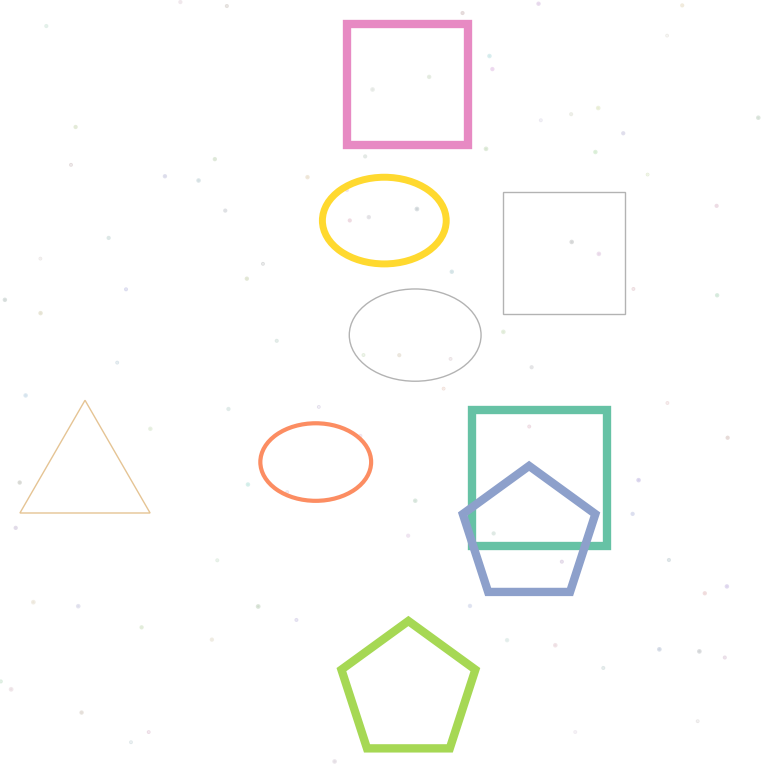[{"shape": "square", "thickness": 3, "radius": 0.44, "center": [0.701, 0.379]}, {"shape": "oval", "thickness": 1.5, "radius": 0.36, "center": [0.41, 0.4]}, {"shape": "pentagon", "thickness": 3, "radius": 0.45, "center": [0.687, 0.304]}, {"shape": "square", "thickness": 3, "radius": 0.4, "center": [0.529, 0.89]}, {"shape": "pentagon", "thickness": 3, "radius": 0.46, "center": [0.53, 0.102]}, {"shape": "oval", "thickness": 2.5, "radius": 0.4, "center": [0.499, 0.714]}, {"shape": "triangle", "thickness": 0.5, "radius": 0.49, "center": [0.11, 0.383]}, {"shape": "square", "thickness": 0.5, "radius": 0.4, "center": [0.732, 0.671]}, {"shape": "oval", "thickness": 0.5, "radius": 0.43, "center": [0.539, 0.565]}]